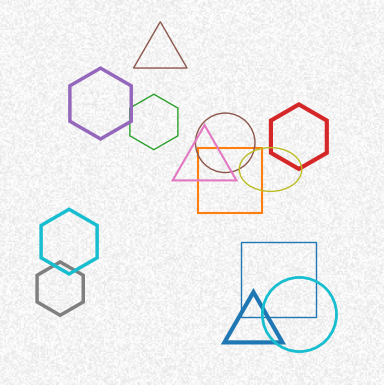[{"shape": "square", "thickness": 1, "radius": 0.48, "center": [0.724, 0.274]}, {"shape": "triangle", "thickness": 3, "radius": 0.44, "center": [0.658, 0.154]}, {"shape": "square", "thickness": 1.5, "radius": 0.42, "center": [0.597, 0.531]}, {"shape": "hexagon", "thickness": 1, "radius": 0.36, "center": [0.4, 0.683]}, {"shape": "hexagon", "thickness": 3, "radius": 0.42, "center": [0.776, 0.645]}, {"shape": "hexagon", "thickness": 2.5, "radius": 0.46, "center": [0.261, 0.731]}, {"shape": "triangle", "thickness": 1, "radius": 0.4, "center": [0.416, 0.863]}, {"shape": "circle", "thickness": 1, "radius": 0.39, "center": [0.585, 0.629]}, {"shape": "triangle", "thickness": 1.5, "radius": 0.48, "center": [0.531, 0.579]}, {"shape": "hexagon", "thickness": 2.5, "radius": 0.35, "center": [0.156, 0.25]}, {"shape": "oval", "thickness": 1, "radius": 0.41, "center": [0.703, 0.56]}, {"shape": "circle", "thickness": 2, "radius": 0.48, "center": [0.778, 0.183]}, {"shape": "hexagon", "thickness": 2.5, "radius": 0.42, "center": [0.18, 0.372]}]